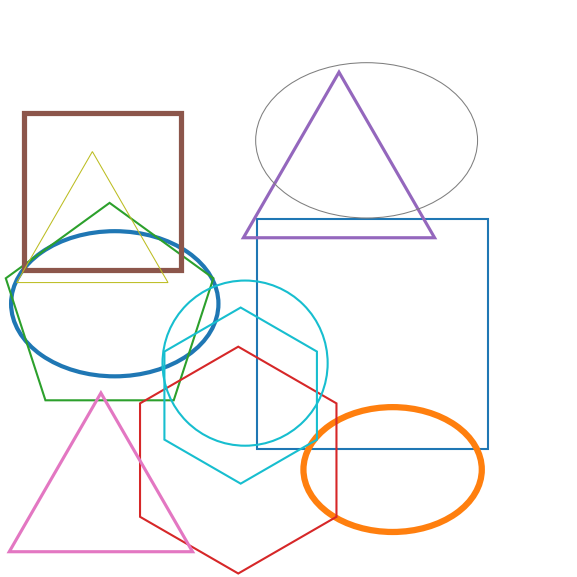[{"shape": "square", "thickness": 1, "radius": 1.0, "center": [0.645, 0.421]}, {"shape": "oval", "thickness": 2, "radius": 0.9, "center": [0.199, 0.473]}, {"shape": "oval", "thickness": 3, "radius": 0.77, "center": [0.68, 0.186]}, {"shape": "pentagon", "thickness": 1, "radius": 0.94, "center": [0.19, 0.459]}, {"shape": "hexagon", "thickness": 1, "radius": 0.98, "center": [0.413, 0.202]}, {"shape": "triangle", "thickness": 1.5, "radius": 0.96, "center": [0.587, 0.683]}, {"shape": "square", "thickness": 2.5, "radius": 0.68, "center": [0.178, 0.668]}, {"shape": "triangle", "thickness": 1.5, "radius": 0.92, "center": [0.175, 0.135]}, {"shape": "oval", "thickness": 0.5, "radius": 0.96, "center": [0.635, 0.756]}, {"shape": "triangle", "thickness": 0.5, "radius": 0.76, "center": [0.16, 0.585]}, {"shape": "hexagon", "thickness": 1, "radius": 0.76, "center": [0.417, 0.314]}, {"shape": "circle", "thickness": 1, "radius": 0.71, "center": [0.424, 0.37]}]